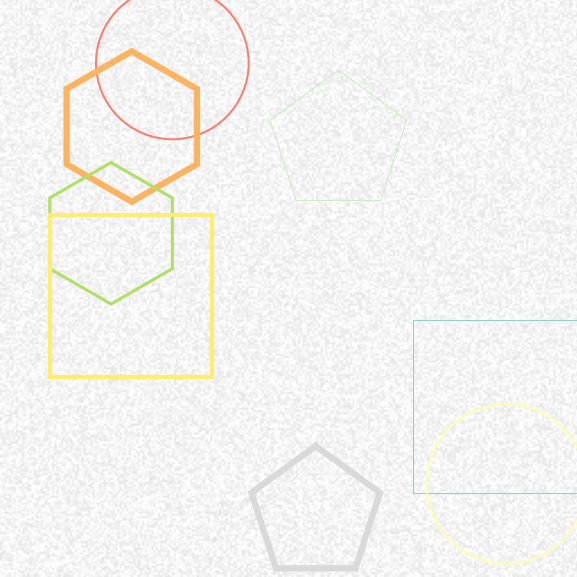[{"shape": "square", "thickness": 0.5, "radius": 0.75, "center": [0.864, 0.295]}, {"shape": "circle", "thickness": 1, "radius": 0.69, "center": [0.877, 0.161]}, {"shape": "circle", "thickness": 1, "radius": 0.66, "center": [0.298, 0.89]}, {"shape": "hexagon", "thickness": 3, "radius": 0.65, "center": [0.228, 0.78]}, {"shape": "hexagon", "thickness": 1.5, "radius": 0.61, "center": [0.192, 0.595]}, {"shape": "pentagon", "thickness": 3, "radius": 0.59, "center": [0.547, 0.11]}, {"shape": "pentagon", "thickness": 0.5, "radius": 0.62, "center": [0.586, 0.753]}, {"shape": "square", "thickness": 2, "radius": 0.7, "center": [0.227, 0.487]}]